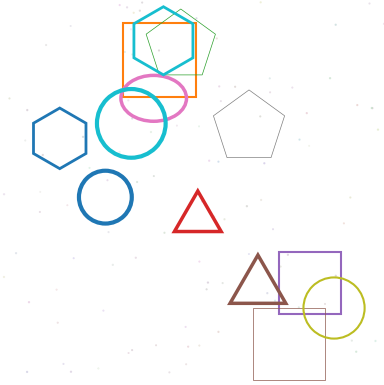[{"shape": "hexagon", "thickness": 2, "radius": 0.39, "center": [0.155, 0.641]}, {"shape": "circle", "thickness": 3, "radius": 0.34, "center": [0.274, 0.488]}, {"shape": "square", "thickness": 1.5, "radius": 0.48, "center": [0.414, 0.844]}, {"shape": "pentagon", "thickness": 0.5, "radius": 0.47, "center": [0.47, 0.882]}, {"shape": "triangle", "thickness": 2.5, "radius": 0.35, "center": [0.514, 0.434]}, {"shape": "square", "thickness": 1.5, "radius": 0.4, "center": [0.805, 0.265]}, {"shape": "triangle", "thickness": 2.5, "radius": 0.42, "center": [0.67, 0.254]}, {"shape": "square", "thickness": 0.5, "radius": 0.47, "center": [0.75, 0.107]}, {"shape": "oval", "thickness": 2.5, "radius": 0.43, "center": [0.399, 0.745]}, {"shape": "pentagon", "thickness": 0.5, "radius": 0.49, "center": [0.647, 0.669]}, {"shape": "circle", "thickness": 1.5, "radius": 0.4, "center": [0.868, 0.2]}, {"shape": "hexagon", "thickness": 2, "radius": 0.44, "center": [0.424, 0.894]}, {"shape": "circle", "thickness": 3, "radius": 0.45, "center": [0.341, 0.68]}]